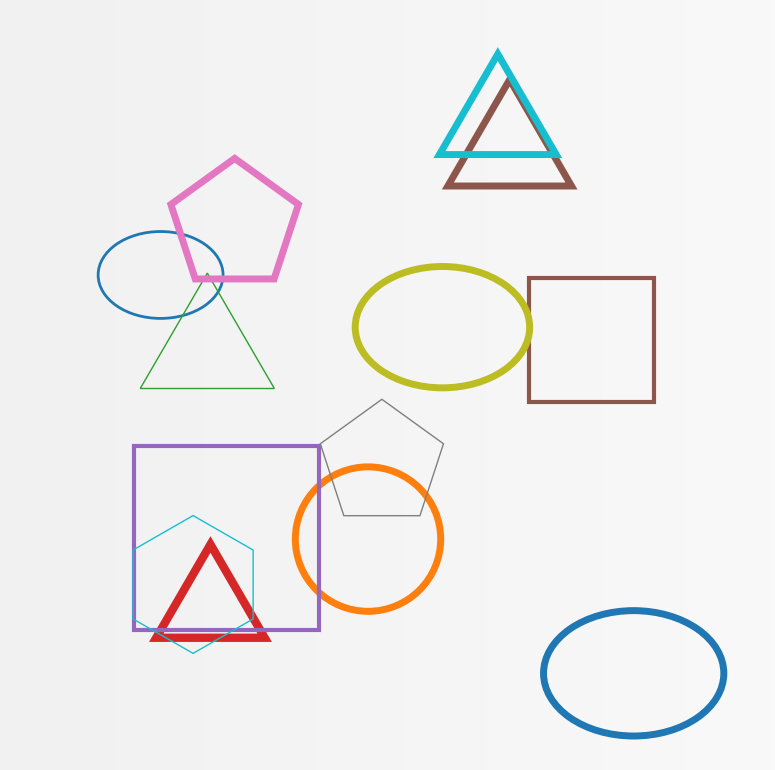[{"shape": "oval", "thickness": 1, "radius": 0.4, "center": [0.207, 0.643]}, {"shape": "oval", "thickness": 2.5, "radius": 0.58, "center": [0.818, 0.126]}, {"shape": "circle", "thickness": 2.5, "radius": 0.47, "center": [0.475, 0.3]}, {"shape": "triangle", "thickness": 0.5, "radius": 0.5, "center": [0.267, 0.545]}, {"shape": "triangle", "thickness": 3, "radius": 0.4, "center": [0.272, 0.212]}, {"shape": "square", "thickness": 1.5, "radius": 0.6, "center": [0.292, 0.302]}, {"shape": "triangle", "thickness": 2.5, "radius": 0.46, "center": [0.658, 0.804]}, {"shape": "square", "thickness": 1.5, "radius": 0.4, "center": [0.763, 0.558]}, {"shape": "pentagon", "thickness": 2.5, "radius": 0.43, "center": [0.303, 0.708]}, {"shape": "pentagon", "thickness": 0.5, "radius": 0.42, "center": [0.493, 0.398]}, {"shape": "oval", "thickness": 2.5, "radius": 0.56, "center": [0.571, 0.575]}, {"shape": "hexagon", "thickness": 0.5, "radius": 0.45, "center": [0.249, 0.241]}, {"shape": "triangle", "thickness": 2.5, "radius": 0.44, "center": [0.642, 0.843]}]